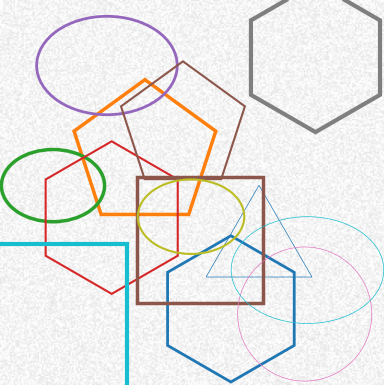[{"shape": "hexagon", "thickness": 2, "radius": 0.95, "center": [0.6, 0.198]}, {"shape": "triangle", "thickness": 0.5, "radius": 0.79, "center": [0.673, 0.36]}, {"shape": "pentagon", "thickness": 2.5, "radius": 0.97, "center": [0.376, 0.6]}, {"shape": "oval", "thickness": 2.5, "radius": 0.67, "center": [0.138, 0.518]}, {"shape": "hexagon", "thickness": 1.5, "radius": 0.99, "center": [0.29, 0.435]}, {"shape": "oval", "thickness": 2, "radius": 0.91, "center": [0.278, 0.83]}, {"shape": "square", "thickness": 2.5, "radius": 0.82, "center": [0.519, 0.376]}, {"shape": "pentagon", "thickness": 1.5, "radius": 0.85, "center": [0.475, 0.672]}, {"shape": "circle", "thickness": 0.5, "radius": 0.87, "center": [0.791, 0.184]}, {"shape": "hexagon", "thickness": 3, "radius": 0.97, "center": [0.819, 0.85]}, {"shape": "oval", "thickness": 1.5, "radius": 0.69, "center": [0.496, 0.437]}, {"shape": "square", "thickness": 3, "radius": 1.0, "center": [0.129, 0.167]}, {"shape": "oval", "thickness": 0.5, "radius": 0.99, "center": [0.799, 0.298]}]